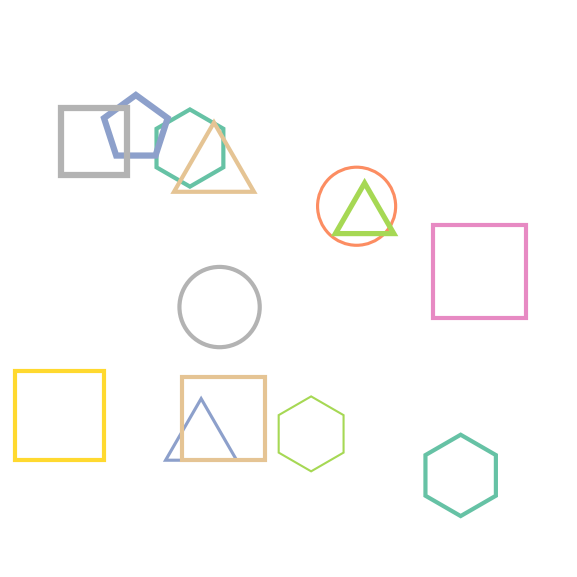[{"shape": "hexagon", "thickness": 2, "radius": 0.33, "center": [0.329, 0.743]}, {"shape": "hexagon", "thickness": 2, "radius": 0.35, "center": [0.798, 0.176]}, {"shape": "circle", "thickness": 1.5, "radius": 0.34, "center": [0.617, 0.642]}, {"shape": "triangle", "thickness": 1.5, "radius": 0.36, "center": [0.348, 0.238]}, {"shape": "pentagon", "thickness": 3, "radius": 0.29, "center": [0.235, 0.777]}, {"shape": "square", "thickness": 2, "radius": 0.4, "center": [0.83, 0.529]}, {"shape": "hexagon", "thickness": 1, "radius": 0.32, "center": [0.539, 0.248]}, {"shape": "triangle", "thickness": 2.5, "radius": 0.29, "center": [0.631, 0.624]}, {"shape": "square", "thickness": 2, "radius": 0.38, "center": [0.103, 0.28]}, {"shape": "triangle", "thickness": 2, "radius": 0.4, "center": [0.371, 0.707]}, {"shape": "square", "thickness": 2, "radius": 0.36, "center": [0.387, 0.275]}, {"shape": "circle", "thickness": 2, "radius": 0.35, "center": [0.38, 0.467]}, {"shape": "square", "thickness": 3, "radius": 0.29, "center": [0.163, 0.754]}]